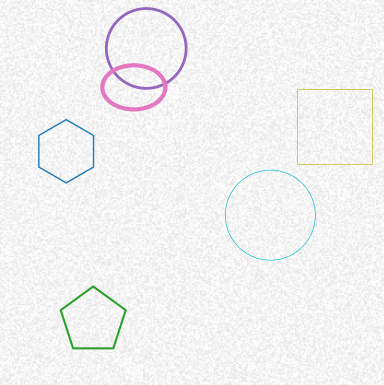[{"shape": "hexagon", "thickness": 1, "radius": 0.41, "center": [0.172, 0.607]}, {"shape": "pentagon", "thickness": 1.5, "radius": 0.44, "center": [0.242, 0.167]}, {"shape": "circle", "thickness": 2, "radius": 0.52, "center": [0.38, 0.874]}, {"shape": "oval", "thickness": 3, "radius": 0.41, "center": [0.348, 0.773]}, {"shape": "square", "thickness": 0.5, "radius": 0.49, "center": [0.869, 0.67]}, {"shape": "circle", "thickness": 0.5, "radius": 0.58, "center": [0.702, 0.441]}]